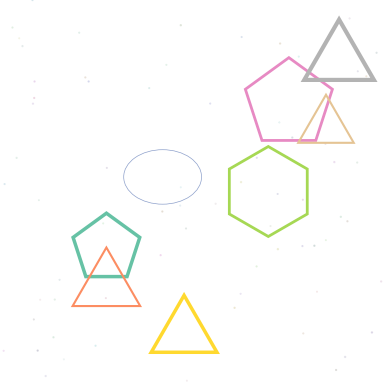[{"shape": "pentagon", "thickness": 2.5, "radius": 0.46, "center": [0.276, 0.355]}, {"shape": "triangle", "thickness": 1.5, "radius": 0.51, "center": [0.276, 0.256]}, {"shape": "oval", "thickness": 0.5, "radius": 0.51, "center": [0.422, 0.54]}, {"shape": "pentagon", "thickness": 2, "radius": 0.59, "center": [0.75, 0.731]}, {"shape": "hexagon", "thickness": 2, "radius": 0.58, "center": [0.697, 0.503]}, {"shape": "triangle", "thickness": 2.5, "radius": 0.49, "center": [0.478, 0.134]}, {"shape": "triangle", "thickness": 1.5, "radius": 0.42, "center": [0.847, 0.671]}, {"shape": "triangle", "thickness": 3, "radius": 0.52, "center": [0.881, 0.845]}]